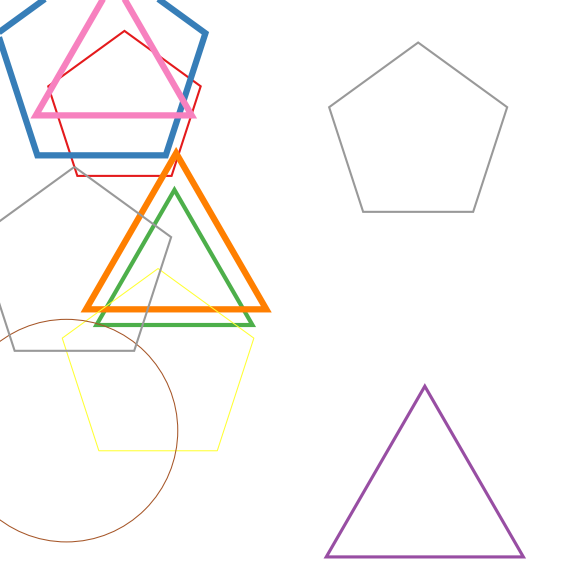[{"shape": "pentagon", "thickness": 1, "radius": 0.69, "center": [0.216, 0.807]}, {"shape": "pentagon", "thickness": 3, "radius": 0.95, "center": [0.176, 0.883]}, {"shape": "triangle", "thickness": 2, "radius": 0.78, "center": [0.302, 0.514]}, {"shape": "triangle", "thickness": 1.5, "radius": 0.99, "center": [0.736, 0.133]}, {"shape": "triangle", "thickness": 3, "radius": 0.9, "center": [0.305, 0.554]}, {"shape": "pentagon", "thickness": 0.5, "radius": 0.87, "center": [0.274, 0.36]}, {"shape": "circle", "thickness": 0.5, "radius": 0.96, "center": [0.115, 0.253]}, {"shape": "triangle", "thickness": 3, "radius": 0.78, "center": [0.197, 0.877]}, {"shape": "pentagon", "thickness": 1, "radius": 0.88, "center": [0.129, 0.534]}, {"shape": "pentagon", "thickness": 1, "radius": 0.81, "center": [0.724, 0.763]}]